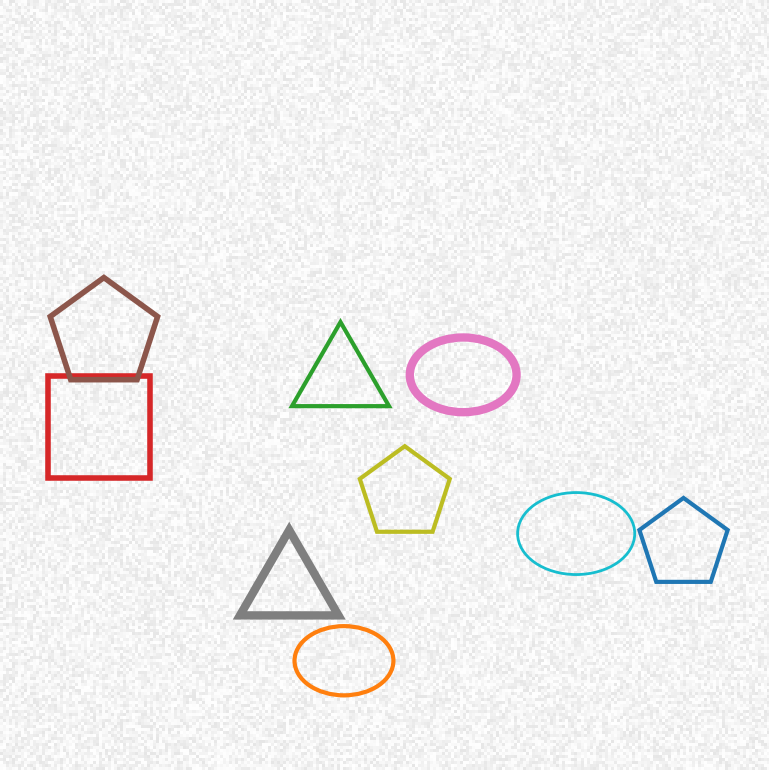[{"shape": "pentagon", "thickness": 1.5, "radius": 0.3, "center": [0.888, 0.293]}, {"shape": "oval", "thickness": 1.5, "radius": 0.32, "center": [0.447, 0.142]}, {"shape": "triangle", "thickness": 1.5, "radius": 0.36, "center": [0.442, 0.509]}, {"shape": "square", "thickness": 2, "radius": 0.33, "center": [0.129, 0.446]}, {"shape": "pentagon", "thickness": 2, "radius": 0.37, "center": [0.135, 0.566]}, {"shape": "oval", "thickness": 3, "radius": 0.35, "center": [0.602, 0.513]}, {"shape": "triangle", "thickness": 3, "radius": 0.37, "center": [0.376, 0.238]}, {"shape": "pentagon", "thickness": 1.5, "radius": 0.31, "center": [0.526, 0.359]}, {"shape": "oval", "thickness": 1, "radius": 0.38, "center": [0.748, 0.307]}]